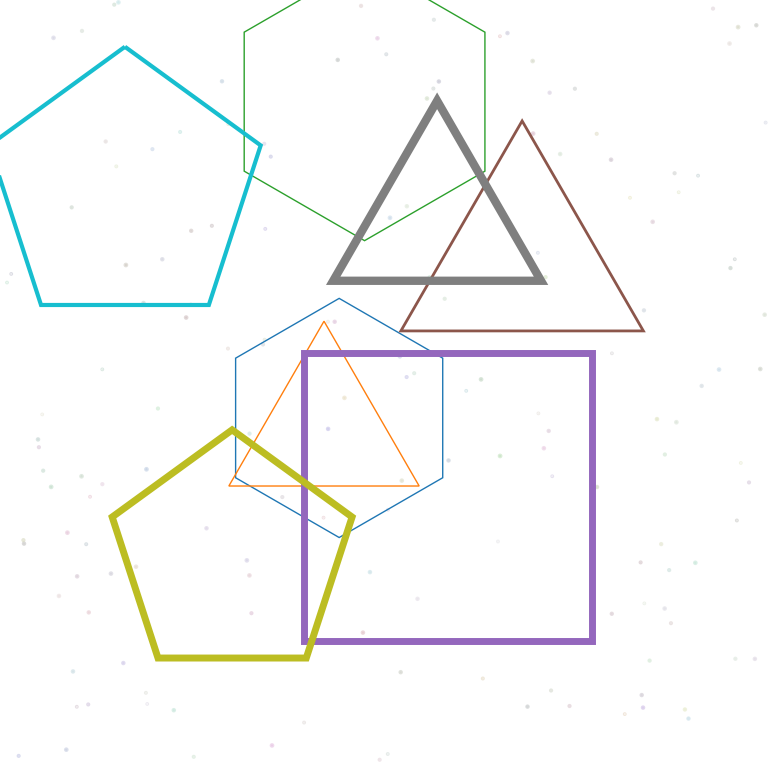[{"shape": "hexagon", "thickness": 0.5, "radius": 0.78, "center": [0.44, 0.457]}, {"shape": "triangle", "thickness": 0.5, "radius": 0.71, "center": [0.421, 0.44]}, {"shape": "hexagon", "thickness": 0.5, "radius": 0.9, "center": [0.473, 0.868]}, {"shape": "square", "thickness": 2.5, "radius": 0.94, "center": [0.582, 0.355]}, {"shape": "triangle", "thickness": 1, "radius": 0.91, "center": [0.678, 0.661]}, {"shape": "triangle", "thickness": 3, "radius": 0.78, "center": [0.568, 0.713]}, {"shape": "pentagon", "thickness": 2.5, "radius": 0.82, "center": [0.301, 0.278]}, {"shape": "pentagon", "thickness": 1.5, "radius": 0.93, "center": [0.162, 0.754]}]